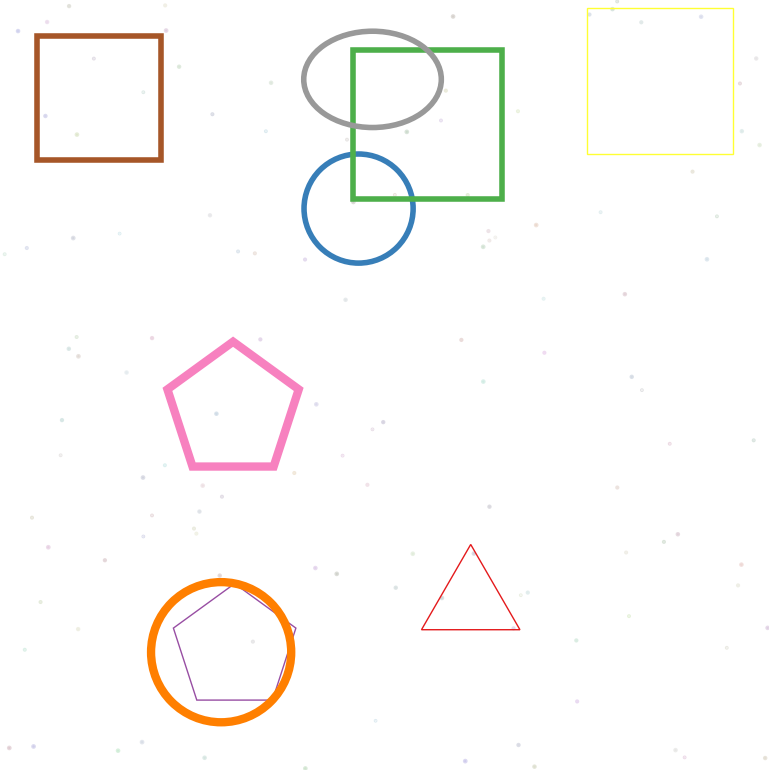[{"shape": "triangle", "thickness": 0.5, "radius": 0.37, "center": [0.611, 0.219]}, {"shape": "circle", "thickness": 2, "radius": 0.35, "center": [0.466, 0.729]}, {"shape": "square", "thickness": 2, "radius": 0.48, "center": [0.555, 0.838]}, {"shape": "pentagon", "thickness": 0.5, "radius": 0.42, "center": [0.305, 0.158]}, {"shape": "circle", "thickness": 3, "radius": 0.46, "center": [0.287, 0.153]}, {"shape": "square", "thickness": 0.5, "radius": 0.47, "center": [0.857, 0.895]}, {"shape": "square", "thickness": 2, "radius": 0.4, "center": [0.129, 0.872]}, {"shape": "pentagon", "thickness": 3, "radius": 0.45, "center": [0.303, 0.467]}, {"shape": "oval", "thickness": 2, "radius": 0.45, "center": [0.484, 0.897]}]